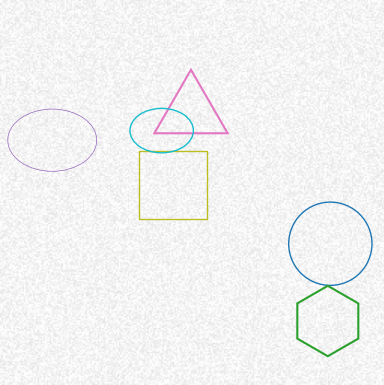[{"shape": "circle", "thickness": 1, "radius": 0.54, "center": [0.858, 0.367]}, {"shape": "hexagon", "thickness": 1.5, "radius": 0.46, "center": [0.851, 0.166]}, {"shape": "oval", "thickness": 0.5, "radius": 0.58, "center": [0.136, 0.636]}, {"shape": "triangle", "thickness": 1.5, "radius": 0.55, "center": [0.496, 0.709]}, {"shape": "square", "thickness": 1, "radius": 0.44, "center": [0.45, 0.519]}, {"shape": "oval", "thickness": 1, "radius": 0.41, "center": [0.42, 0.661]}]